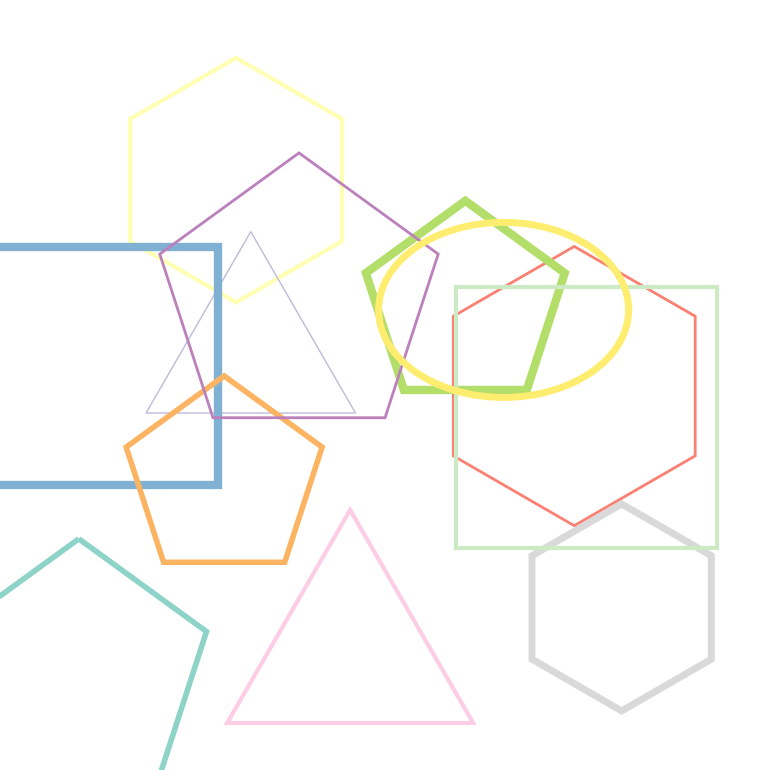[{"shape": "pentagon", "thickness": 2, "radius": 0.87, "center": [0.102, 0.126]}, {"shape": "hexagon", "thickness": 1.5, "radius": 0.79, "center": [0.307, 0.766]}, {"shape": "triangle", "thickness": 0.5, "radius": 0.79, "center": [0.326, 0.542]}, {"shape": "hexagon", "thickness": 1, "radius": 0.91, "center": [0.746, 0.499]}, {"shape": "square", "thickness": 3, "radius": 0.77, "center": [0.129, 0.525]}, {"shape": "pentagon", "thickness": 2, "radius": 0.67, "center": [0.291, 0.378]}, {"shape": "pentagon", "thickness": 3, "radius": 0.68, "center": [0.604, 0.603]}, {"shape": "triangle", "thickness": 1.5, "radius": 0.92, "center": [0.455, 0.153]}, {"shape": "hexagon", "thickness": 2.5, "radius": 0.67, "center": [0.807, 0.211]}, {"shape": "pentagon", "thickness": 1, "radius": 0.95, "center": [0.388, 0.611]}, {"shape": "square", "thickness": 1.5, "radius": 0.85, "center": [0.762, 0.458]}, {"shape": "oval", "thickness": 2.5, "radius": 0.81, "center": [0.654, 0.598]}]